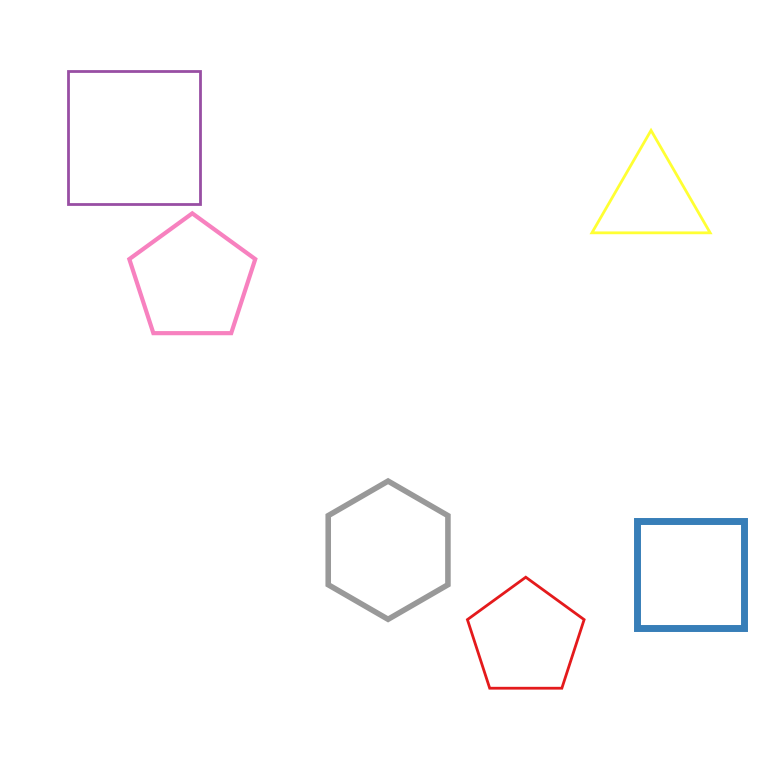[{"shape": "pentagon", "thickness": 1, "radius": 0.4, "center": [0.683, 0.171]}, {"shape": "square", "thickness": 2.5, "radius": 0.35, "center": [0.897, 0.254]}, {"shape": "square", "thickness": 1, "radius": 0.43, "center": [0.174, 0.822]}, {"shape": "triangle", "thickness": 1, "radius": 0.44, "center": [0.846, 0.742]}, {"shape": "pentagon", "thickness": 1.5, "radius": 0.43, "center": [0.25, 0.637]}, {"shape": "hexagon", "thickness": 2, "radius": 0.45, "center": [0.504, 0.285]}]